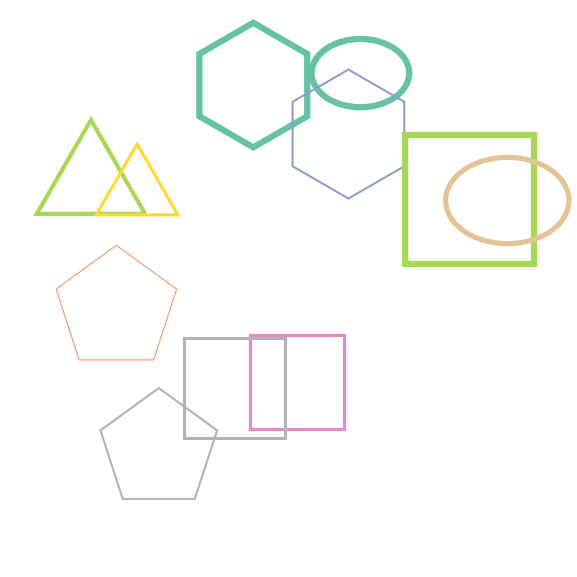[{"shape": "hexagon", "thickness": 3, "radius": 0.54, "center": [0.439, 0.852]}, {"shape": "oval", "thickness": 3, "radius": 0.42, "center": [0.624, 0.873]}, {"shape": "pentagon", "thickness": 0.5, "radius": 0.55, "center": [0.202, 0.465]}, {"shape": "hexagon", "thickness": 1, "radius": 0.56, "center": [0.603, 0.767]}, {"shape": "square", "thickness": 1.5, "radius": 0.41, "center": [0.514, 0.338]}, {"shape": "triangle", "thickness": 2, "radius": 0.54, "center": [0.158, 0.683]}, {"shape": "square", "thickness": 3, "radius": 0.56, "center": [0.813, 0.653]}, {"shape": "triangle", "thickness": 1.5, "radius": 0.41, "center": [0.237, 0.668]}, {"shape": "oval", "thickness": 2.5, "radius": 0.53, "center": [0.878, 0.652]}, {"shape": "pentagon", "thickness": 1, "radius": 0.53, "center": [0.275, 0.221]}, {"shape": "square", "thickness": 1.5, "radius": 0.43, "center": [0.406, 0.327]}]